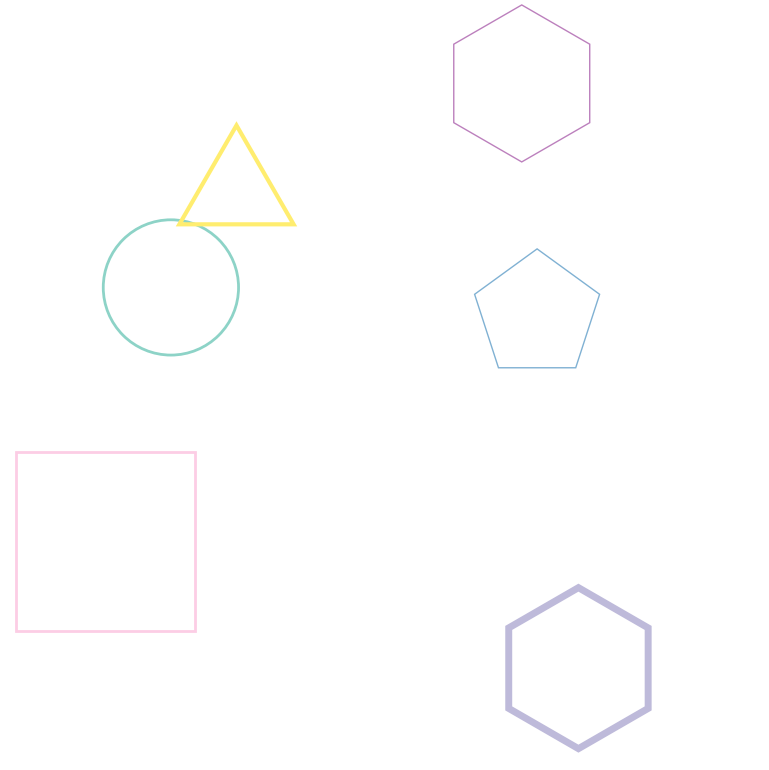[{"shape": "circle", "thickness": 1, "radius": 0.44, "center": [0.222, 0.627]}, {"shape": "hexagon", "thickness": 2.5, "radius": 0.52, "center": [0.751, 0.132]}, {"shape": "pentagon", "thickness": 0.5, "radius": 0.43, "center": [0.698, 0.591]}, {"shape": "square", "thickness": 1, "radius": 0.58, "center": [0.137, 0.297]}, {"shape": "hexagon", "thickness": 0.5, "radius": 0.51, "center": [0.678, 0.892]}, {"shape": "triangle", "thickness": 1.5, "radius": 0.43, "center": [0.307, 0.752]}]